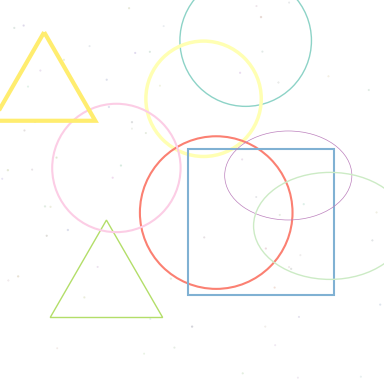[{"shape": "circle", "thickness": 1, "radius": 0.85, "center": [0.638, 0.895]}, {"shape": "circle", "thickness": 2.5, "radius": 0.75, "center": [0.529, 0.743]}, {"shape": "circle", "thickness": 1.5, "radius": 0.99, "center": [0.562, 0.448]}, {"shape": "square", "thickness": 1.5, "radius": 0.95, "center": [0.679, 0.424]}, {"shape": "triangle", "thickness": 1, "radius": 0.84, "center": [0.276, 0.26]}, {"shape": "circle", "thickness": 1.5, "radius": 0.83, "center": [0.302, 0.564]}, {"shape": "oval", "thickness": 0.5, "radius": 0.83, "center": [0.749, 0.544]}, {"shape": "oval", "thickness": 1, "radius": 0.99, "center": [0.857, 0.413]}, {"shape": "triangle", "thickness": 3, "radius": 0.77, "center": [0.115, 0.763]}]